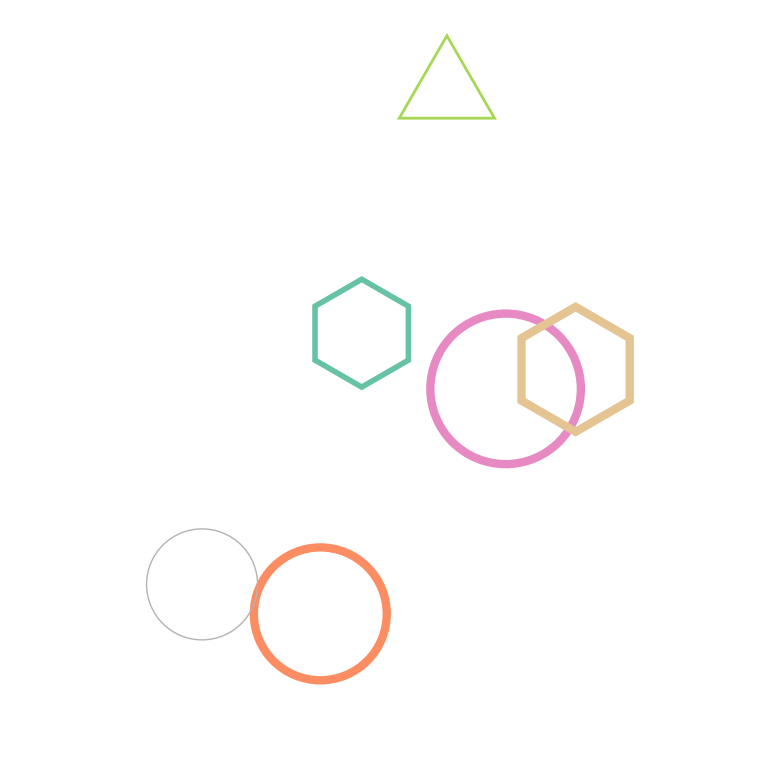[{"shape": "hexagon", "thickness": 2, "radius": 0.35, "center": [0.47, 0.567]}, {"shape": "circle", "thickness": 3, "radius": 0.43, "center": [0.416, 0.203]}, {"shape": "circle", "thickness": 3, "radius": 0.49, "center": [0.657, 0.495]}, {"shape": "triangle", "thickness": 1, "radius": 0.36, "center": [0.58, 0.882]}, {"shape": "hexagon", "thickness": 3, "radius": 0.41, "center": [0.748, 0.52]}, {"shape": "circle", "thickness": 0.5, "radius": 0.36, "center": [0.262, 0.241]}]